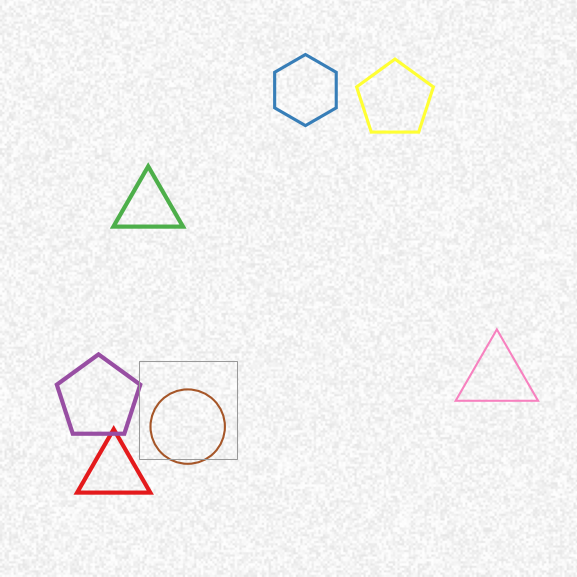[{"shape": "triangle", "thickness": 2, "radius": 0.37, "center": [0.197, 0.183]}, {"shape": "hexagon", "thickness": 1.5, "radius": 0.31, "center": [0.529, 0.843]}, {"shape": "triangle", "thickness": 2, "radius": 0.35, "center": [0.257, 0.642]}, {"shape": "pentagon", "thickness": 2, "radius": 0.38, "center": [0.171, 0.31]}, {"shape": "pentagon", "thickness": 1.5, "radius": 0.35, "center": [0.684, 0.827]}, {"shape": "circle", "thickness": 1, "radius": 0.32, "center": [0.325, 0.26]}, {"shape": "triangle", "thickness": 1, "radius": 0.41, "center": [0.86, 0.346]}, {"shape": "square", "thickness": 0.5, "radius": 0.42, "center": [0.325, 0.289]}]